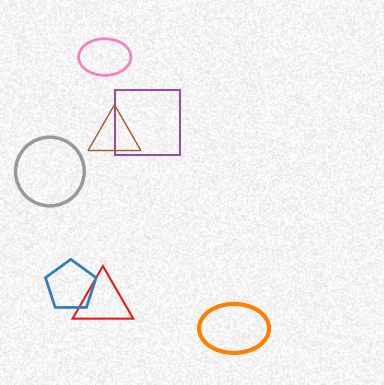[{"shape": "triangle", "thickness": 1.5, "radius": 0.46, "center": [0.267, 0.218]}, {"shape": "pentagon", "thickness": 2, "radius": 0.35, "center": [0.184, 0.257]}, {"shape": "square", "thickness": 1.5, "radius": 0.43, "center": [0.383, 0.681]}, {"shape": "oval", "thickness": 3, "radius": 0.45, "center": [0.608, 0.147]}, {"shape": "triangle", "thickness": 1, "radius": 0.4, "center": [0.297, 0.649]}, {"shape": "oval", "thickness": 2, "radius": 0.34, "center": [0.272, 0.852]}, {"shape": "circle", "thickness": 2.5, "radius": 0.45, "center": [0.13, 0.555]}]